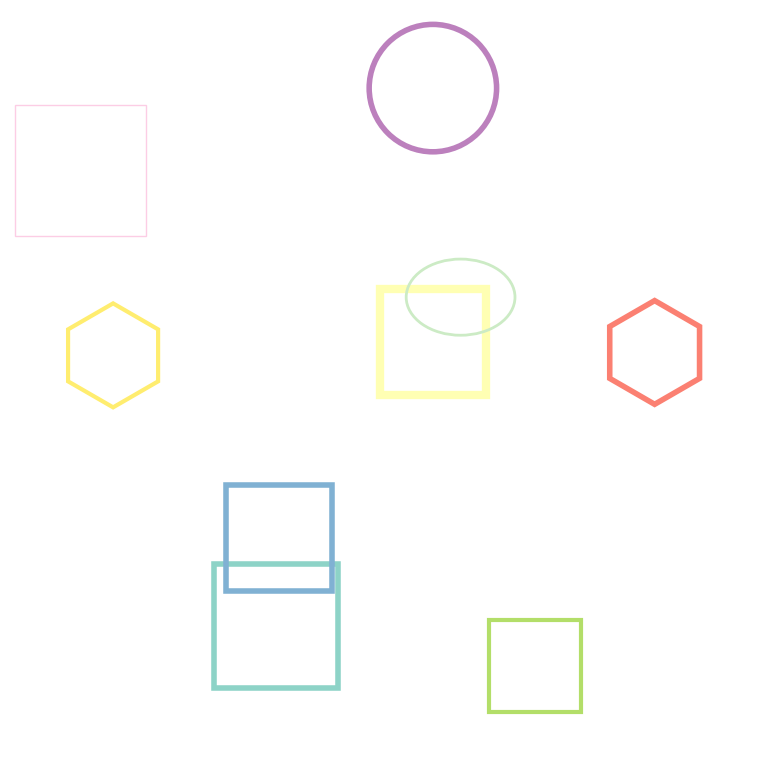[{"shape": "square", "thickness": 2, "radius": 0.4, "center": [0.358, 0.187]}, {"shape": "square", "thickness": 3, "radius": 0.34, "center": [0.562, 0.556]}, {"shape": "hexagon", "thickness": 2, "radius": 0.34, "center": [0.85, 0.542]}, {"shape": "square", "thickness": 2, "radius": 0.34, "center": [0.362, 0.302]}, {"shape": "square", "thickness": 1.5, "radius": 0.3, "center": [0.694, 0.135]}, {"shape": "square", "thickness": 0.5, "radius": 0.42, "center": [0.104, 0.779]}, {"shape": "circle", "thickness": 2, "radius": 0.41, "center": [0.562, 0.886]}, {"shape": "oval", "thickness": 1, "radius": 0.35, "center": [0.598, 0.614]}, {"shape": "hexagon", "thickness": 1.5, "radius": 0.34, "center": [0.147, 0.538]}]